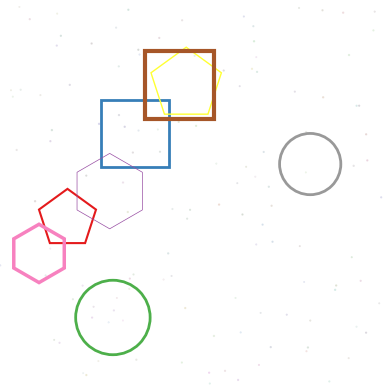[{"shape": "pentagon", "thickness": 1.5, "radius": 0.39, "center": [0.175, 0.432]}, {"shape": "square", "thickness": 2, "radius": 0.44, "center": [0.351, 0.653]}, {"shape": "circle", "thickness": 2, "radius": 0.48, "center": [0.293, 0.175]}, {"shape": "hexagon", "thickness": 0.5, "radius": 0.49, "center": [0.285, 0.504]}, {"shape": "pentagon", "thickness": 1, "radius": 0.48, "center": [0.484, 0.781]}, {"shape": "square", "thickness": 3, "radius": 0.45, "center": [0.467, 0.779]}, {"shape": "hexagon", "thickness": 2.5, "radius": 0.38, "center": [0.101, 0.342]}, {"shape": "circle", "thickness": 2, "radius": 0.4, "center": [0.806, 0.574]}]